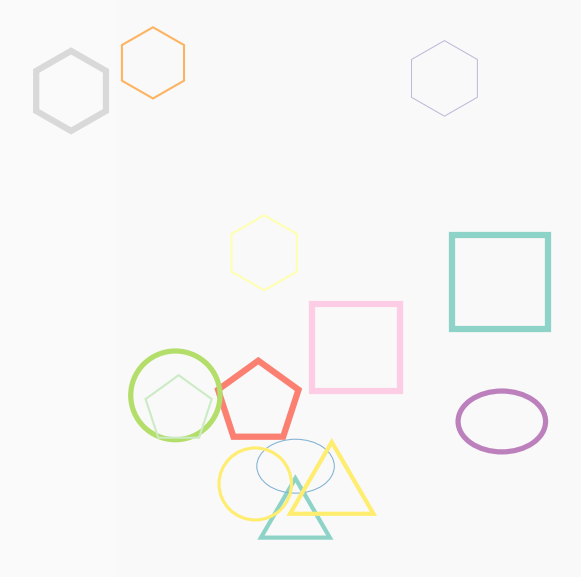[{"shape": "triangle", "thickness": 2, "radius": 0.34, "center": [0.508, 0.102]}, {"shape": "square", "thickness": 3, "radius": 0.41, "center": [0.86, 0.511]}, {"shape": "hexagon", "thickness": 1, "radius": 0.33, "center": [0.455, 0.561]}, {"shape": "hexagon", "thickness": 0.5, "radius": 0.33, "center": [0.765, 0.863]}, {"shape": "pentagon", "thickness": 3, "radius": 0.36, "center": [0.444, 0.302]}, {"shape": "oval", "thickness": 0.5, "radius": 0.33, "center": [0.508, 0.192]}, {"shape": "hexagon", "thickness": 1, "radius": 0.31, "center": [0.263, 0.89]}, {"shape": "circle", "thickness": 2.5, "radius": 0.38, "center": [0.302, 0.315]}, {"shape": "square", "thickness": 3, "radius": 0.38, "center": [0.612, 0.398]}, {"shape": "hexagon", "thickness": 3, "radius": 0.35, "center": [0.122, 0.842]}, {"shape": "oval", "thickness": 2.5, "radius": 0.38, "center": [0.863, 0.269]}, {"shape": "pentagon", "thickness": 1, "radius": 0.3, "center": [0.307, 0.29]}, {"shape": "triangle", "thickness": 2, "radius": 0.41, "center": [0.571, 0.151]}, {"shape": "circle", "thickness": 1.5, "radius": 0.31, "center": [0.439, 0.161]}]